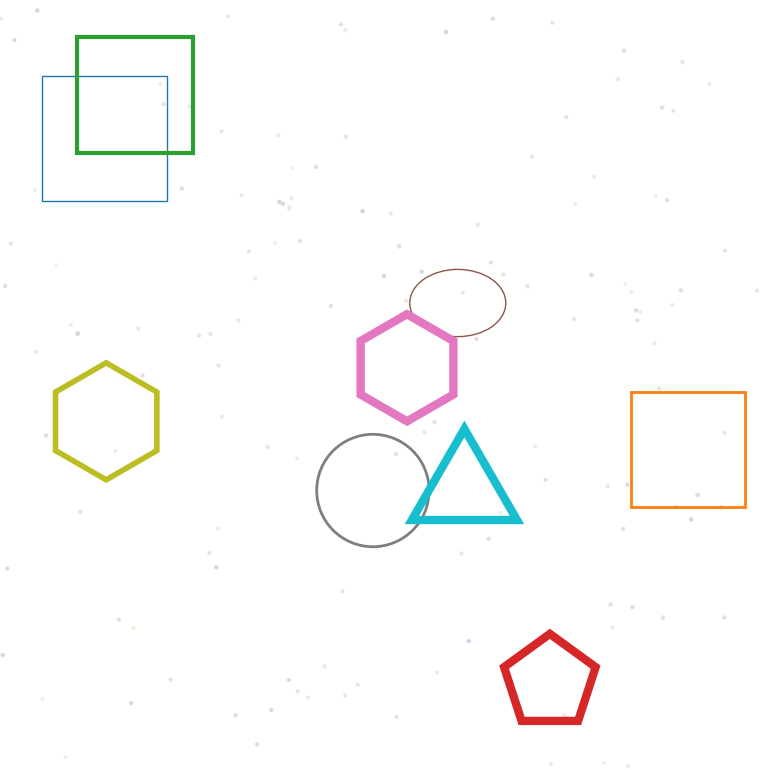[{"shape": "square", "thickness": 0.5, "radius": 0.4, "center": [0.136, 0.82]}, {"shape": "square", "thickness": 1, "radius": 0.37, "center": [0.893, 0.416]}, {"shape": "square", "thickness": 1.5, "radius": 0.38, "center": [0.175, 0.877]}, {"shape": "pentagon", "thickness": 3, "radius": 0.31, "center": [0.714, 0.114]}, {"shape": "oval", "thickness": 0.5, "radius": 0.31, "center": [0.594, 0.606]}, {"shape": "hexagon", "thickness": 3, "radius": 0.35, "center": [0.529, 0.522]}, {"shape": "circle", "thickness": 1, "radius": 0.37, "center": [0.484, 0.363]}, {"shape": "hexagon", "thickness": 2, "radius": 0.38, "center": [0.138, 0.453]}, {"shape": "triangle", "thickness": 3, "radius": 0.39, "center": [0.603, 0.364]}]